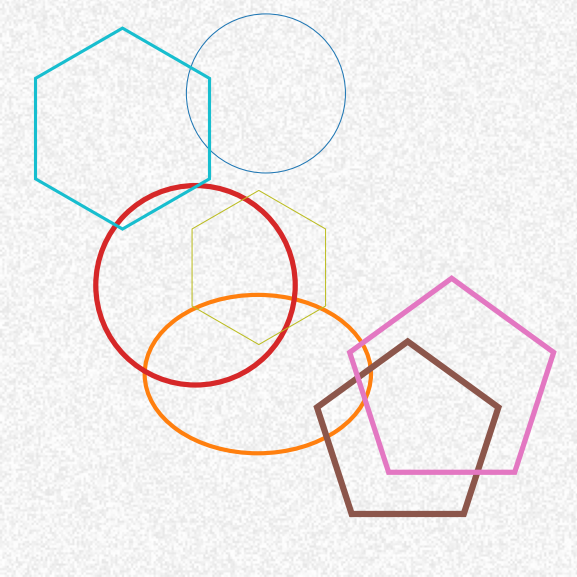[{"shape": "circle", "thickness": 0.5, "radius": 0.69, "center": [0.46, 0.837]}, {"shape": "oval", "thickness": 2, "radius": 0.98, "center": [0.446, 0.351]}, {"shape": "circle", "thickness": 2.5, "radius": 0.86, "center": [0.339, 0.505]}, {"shape": "pentagon", "thickness": 3, "radius": 0.83, "center": [0.706, 0.243]}, {"shape": "pentagon", "thickness": 2.5, "radius": 0.93, "center": [0.782, 0.332]}, {"shape": "hexagon", "thickness": 0.5, "radius": 0.67, "center": [0.448, 0.536]}, {"shape": "hexagon", "thickness": 1.5, "radius": 0.87, "center": [0.212, 0.776]}]